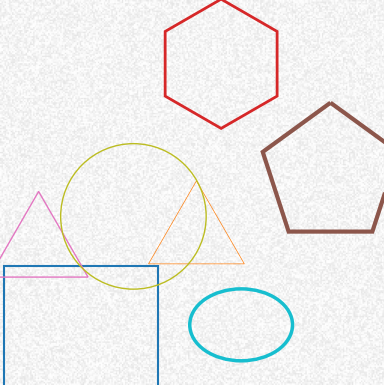[{"shape": "square", "thickness": 1.5, "radius": 1.0, "center": [0.211, 0.108]}, {"shape": "triangle", "thickness": 0.5, "radius": 0.72, "center": [0.51, 0.386]}, {"shape": "hexagon", "thickness": 2, "radius": 0.84, "center": [0.574, 0.834]}, {"shape": "pentagon", "thickness": 3, "radius": 0.93, "center": [0.858, 0.548]}, {"shape": "triangle", "thickness": 1, "radius": 0.74, "center": [0.1, 0.354]}, {"shape": "circle", "thickness": 1, "radius": 0.94, "center": [0.347, 0.438]}, {"shape": "oval", "thickness": 2.5, "radius": 0.67, "center": [0.626, 0.156]}]